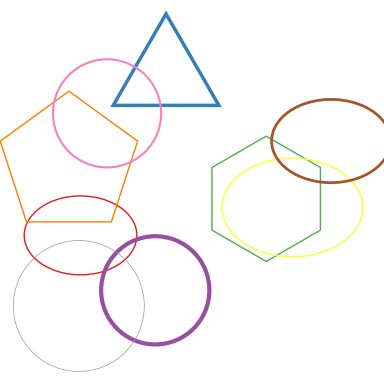[{"shape": "oval", "thickness": 1, "radius": 0.73, "center": [0.209, 0.389]}, {"shape": "triangle", "thickness": 2.5, "radius": 0.79, "center": [0.431, 0.806]}, {"shape": "hexagon", "thickness": 1, "radius": 0.81, "center": [0.691, 0.484]}, {"shape": "circle", "thickness": 3, "radius": 0.7, "center": [0.403, 0.246]}, {"shape": "pentagon", "thickness": 1, "radius": 0.94, "center": [0.179, 0.575]}, {"shape": "oval", "thickness": 1, "radius": 0.91, "center": [0.76, 0.461]}, {"shape": "oval", "thickness": 2, "radius": 0.77, "center": [0.86, 0.634]}, {"shape": "circle", "thickness": 1.5, "radius": 0.7, "center": [0.278, 0.706]}, {"shape": "circle", "thickness": 0.5, "radius": 0.85, "center": [0.205, 0.205]}]